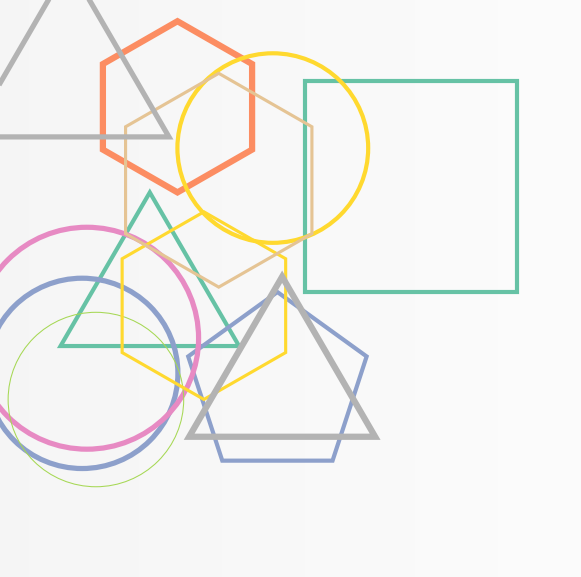[{"shape": "triangle", "thickness": 2, "radius": 0.89, "center": [0.258, 0.489]}, {"shape": "square", "thickness": 2, "radius": 0.91, "center": [0.706, 0.677]}, {"shape": "hexagon", "thickness": 3, "radius": 0.74, "center": [0.305, 0.814]}, {"shape": "circle", "thickness": 2.5, "radius": 0.82, "center": [0.141, 0.353]}, {"shape": "pentagon", "thickness": 2, "radius": 0.81, "center": [0.477, 0.332]}, {"shape": "circle", "thickness": 2.5, "radius": 0.96, "center": [0.15, 0.413]}, {"shape": "circle", "thickness": 0.5, "radius": 0.76, "center": [0.165, 0.307]}, {"shape": "circle", "thickness": 2, "radius": 0.82, "center": [0.469, 0.743]}, {"shape": "hexagon", "thickness": 1.5, "radius": 0.81, "center": [0.351, 0.47]}, {"shape": "hexagon", "thickness": 1.5, "radius": 0.93, "center": [0.376, 0.687]}, {"shape": "triangle", "thickness": 3, "radius": 0.92, "center": [0.485, 0.335]}, {"shape": "triangle", "thickness": 2.5, "radius": 0.99, "center": [0.119, 0.861]}]